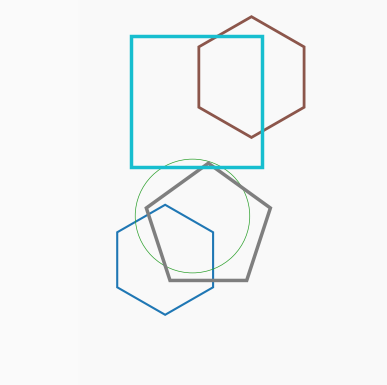[{"shape": "hexagon", "thickness": 1.5, "radius": 0.71, "center": [0.426, 0.325]}, {"shape": "circle", "thickness": 0.5, "radius": 0.74, "center": [0.497, 0.439]}, {"shape": "hexagon", "thickness": 2, "radius": 0.78, "center": [0.649, 0.8]}, {"shape": "pentagon", "thickness": 2.5, "radius": 0.84, "center": [0.538, 0.408]}, {"shape": "square", "thickness": 2.5, "radius": 0.85, "center": [0.507, 0.736]}]